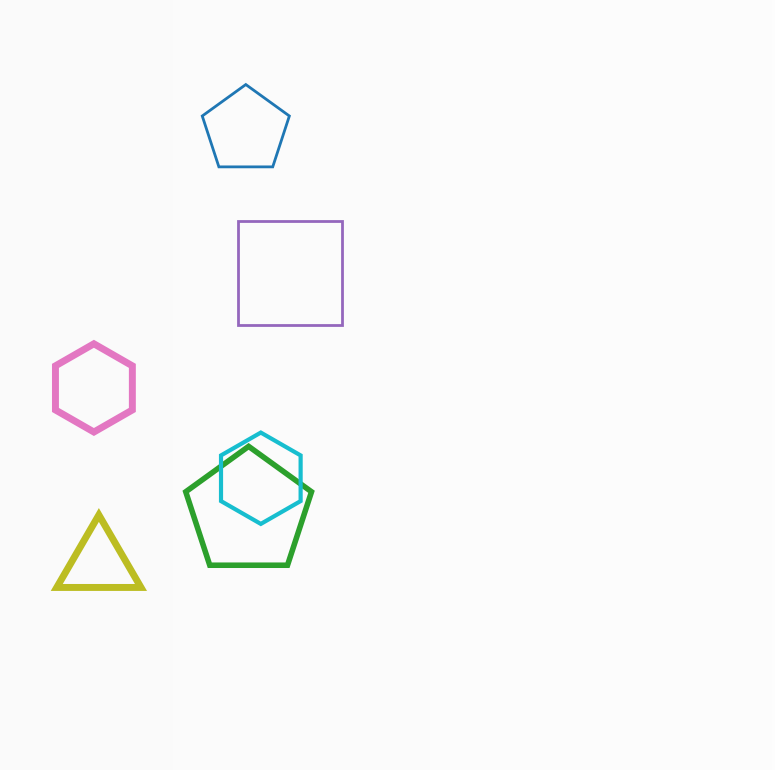[{"shape": "pentagon", "thickness": 1, "radius": 0.3, "center": [0.317, 0.831]}, {"shape": "pentagon", "thickness": 2, "radius": 0.43, "center": [0.321, 0.335]}, {"shape": "square", "thickness": 1, "radius": 0.34, "center": [0.375, 0.645]}, {"shape": "hexagon", "thickness": 2.5, "radius": 0.29, "center": [0.121, 0.496]}, {"shape": "triangle", "thickness": 2.5, "radius": 0.31, "center": [0.128, 0.268]}, {"shape": "hexagon", "thickness": 1.5, "radius": 0.3, "center": [0.337, 0.379]}]